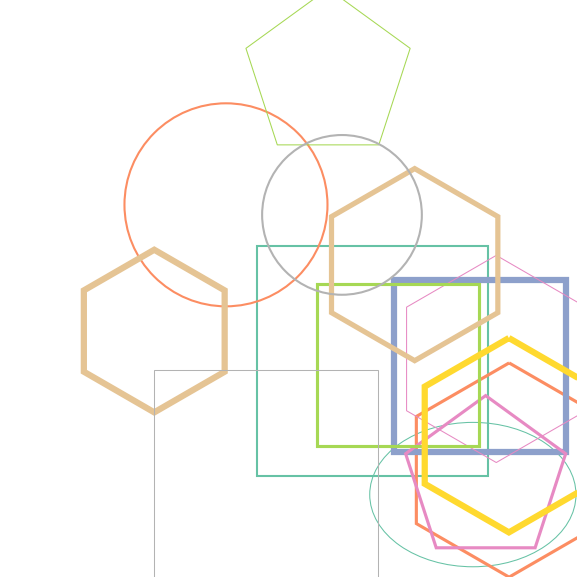[{"shape": "oval", "thickness": 0.5, "radius": 0.89, "center": [0.819, 0.143]}, {"shape": "square", "thickness": 1, "radius": 1.0, "center": [0.645, 0.374]}, {"shape": "hexagon", "thickness": 1.5, "radius": 0.93, "center": [0.882, 0.185]}, {"shape": "circle", "thickness": 1, "radius": 0.88, "center": [0.391, 0.644]}, {"shape": "square", "thickness": 3, "radius": 0.74, "center": [0.831, 0.366]}, {"shape": "pentagon", "thickness": 1.5, "radius": 0.73, "center": [0.841, 0.168]}, {"shape": "hexagon", "thickness": 0.5, "radius": 0.9, "center": [0.859, 0.378]}, {"shape": "pentagon", "thickness": 0.5, "radius": 0.75, "center": [0.568, 0.869]}, {"shape": "square", "thickness": 1.5, "radius": 0.7, "center": [0.689, 0.366]}, {"shape": "hexagon", "thickness": 3, "radius": 0.84, "center": [0.881, 0.246]}, {"shape": "hexagon", "thickness": 3, "radius": 0.7, "center": [0.267, 0.426]}, {"shape": "hexagon", "thickness": 2.5, "radius": 0.83, "center": [0.718, 0.541]}, {"shape": "square", "thickness": 0.5, "radius": 0.97, "center": [0.461, 0.164]}, {"shape": "circle", "thickness": 1, "radius": 0.69, "center": [0.592, 0.627]}]